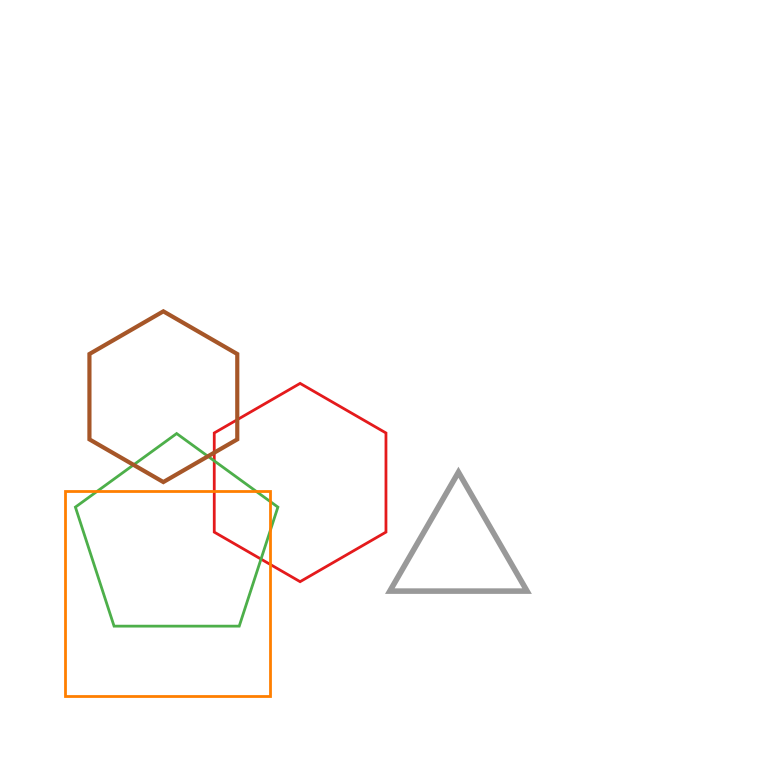[{"shape": "hexagon", "thickness": 1, "radius": 0.64, "center": [0.39, 0.373]}, {"shape": "pentagon", "thickness": 1, "radius": 0.69, "center": [0.229, 0.299]}, {"shape": "square", "thickness": 1, "radius": 0.67, "center": [0.218, 0.229]}, {"shape": "hexagon", "thickness": 1.5, "radius": 0.55, "center": [0.212, 0.485]}, {"shape": "triangle", "thickness": 2, "radius": 0.51, "center": [0.595, 0.284]}]